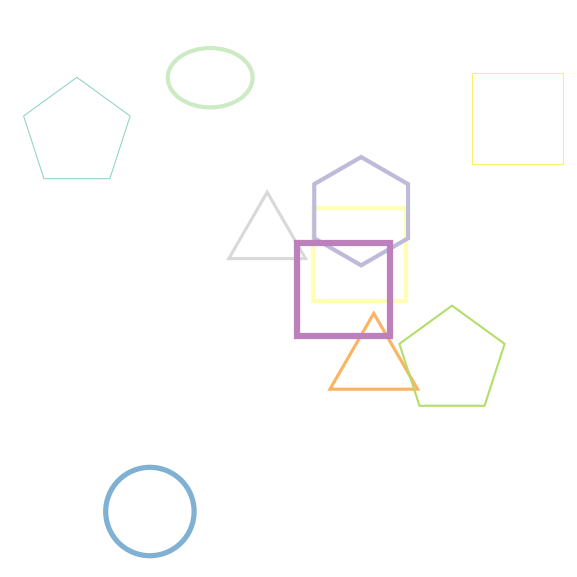[{"shape": "pentagon", "thickness": 0.5, "radius": 0.49, "center": [0.133, 0.768]}, {"shape": "square", "thickness": 2, "radius": 0.4, "center": [0.622, 0.559]}, {"shape": "hexagon", "thickness": 2, "radius": 0.47, "center": [0.625, 0.633]}, {"shape": "circle", "thickness": 2.5, "radius": 0.38, "center": [0.26, 0.113]}, {"shape": "triangle", "thickness": 1.5, "radius": 0.44, "center": [0.647, 0.369]}, {"shape": "pentagon", "thickness": 1, "radius": 0.48, "center": [0.783, 0.374]}, {"shape": "triangle", "thickness": 1.5, "radius": 0.38, "center": [0.463, 0.59]}, {"shape": "square", "thickness": 3, "radius": 0.4, "center": [0.594, 0.498]}, {"shape": "oval", "thickness": 2, "radius": 0.37, "center": [0.364, 0.865]}, {"shape": "square", "thickness": 0.5, "radius": 0.4, "center": [0.897, 0.794]}]